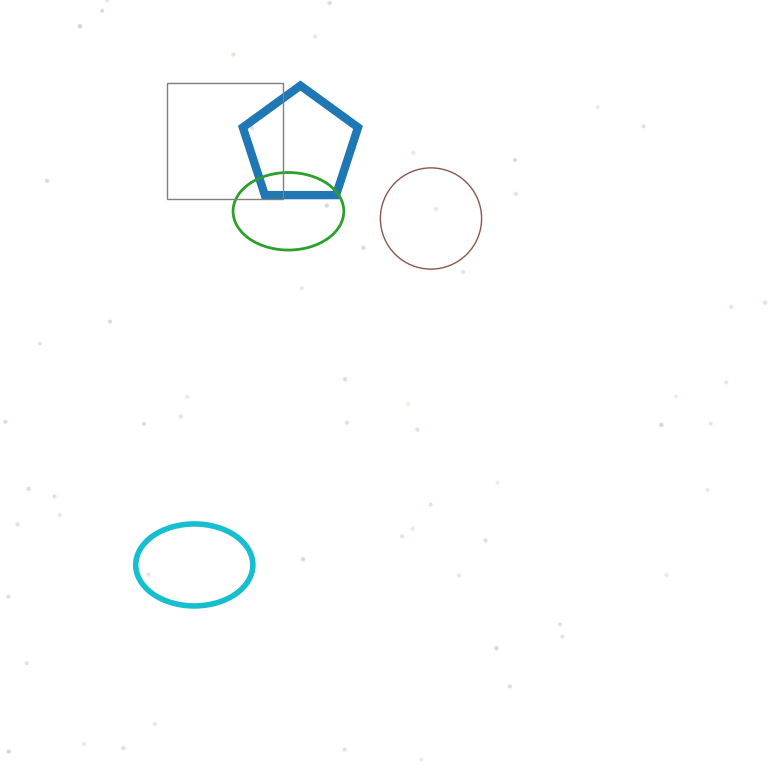[{"shape": "pentagon", "thickness": 3, "radius": 0.39, "center": [0.39, 0.81]}, {"shape": "oval", "thickness": 1, "radius": 0.36, "center": [0.375, 0.726]}, {"shape": "circle", "thickness": 0.5, "radius": 0.33, "center": [0.56, 0.716]}, {"shape": "square", "thickness": 0.5, "radius": 0.38, "center": [0.292, 0.817]}, {"shape": "oval", "thickness": 2, "radius": 0.38, "center": [0.252, 0.266]}]